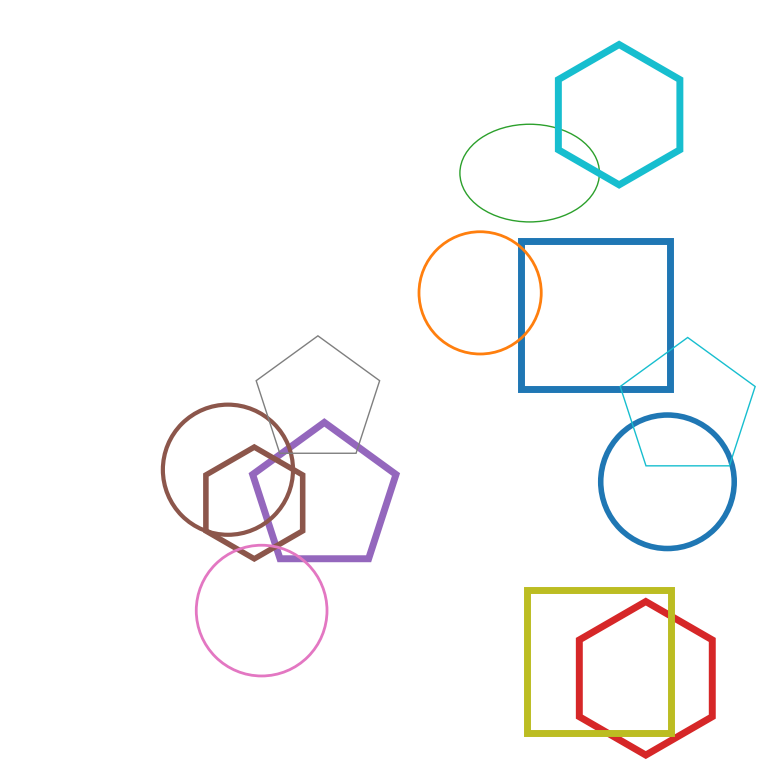[{"shape": "square", "thickness": 2.5, "radius": 0.48, "center": [0.773, 0.591]}, {"shape": "circle", "thickness": 2, "radius": 0.43, "center": [0.867, 0.374]}, {"shape": "circle", "thickness": 1, "radius": 0.4, "center": [0.624, 0.62]}, {"shape": "oval", "thickness": 0.5, "radius": 0.45, "center": [0.688, 0.775]}, {"shape": "hexagon", "thickness": 2.5, "radius": 0.5, "center": [0.839, 0.119]}, {"shape": "pentagon", "thickness": 2.5, "radius": 0.49, "center": [0.421, 0.354]}, {"shape": "hexagon", "thickness": 2, "radius": 0.36, "center": [0.33, 0.347]}, {"shape": "circle", "thickness": 1.5, "radius": 0.42, "center": [0.296, 0.39]}, {"shape": "circle", "thickness": 1, "radius": 0.42, "center": [0.34, 0.207]}, {"shape": "pentagon", "thickness": 0.5, "radius": 0.42, "center": [0.413, 0.48]}, {"shape": "square", "thickness": 2.5, "radius": 0.47, "center": [0.778, 0.141]}, {"shape": "pentagon", "thickness": 0.5, "radius": 0.46, "center": [0.893, 0.47]}, {"shape": "hexagon", "thickness": 2.5, "radius": 0.46, "center": [0.804, 0.851]}]